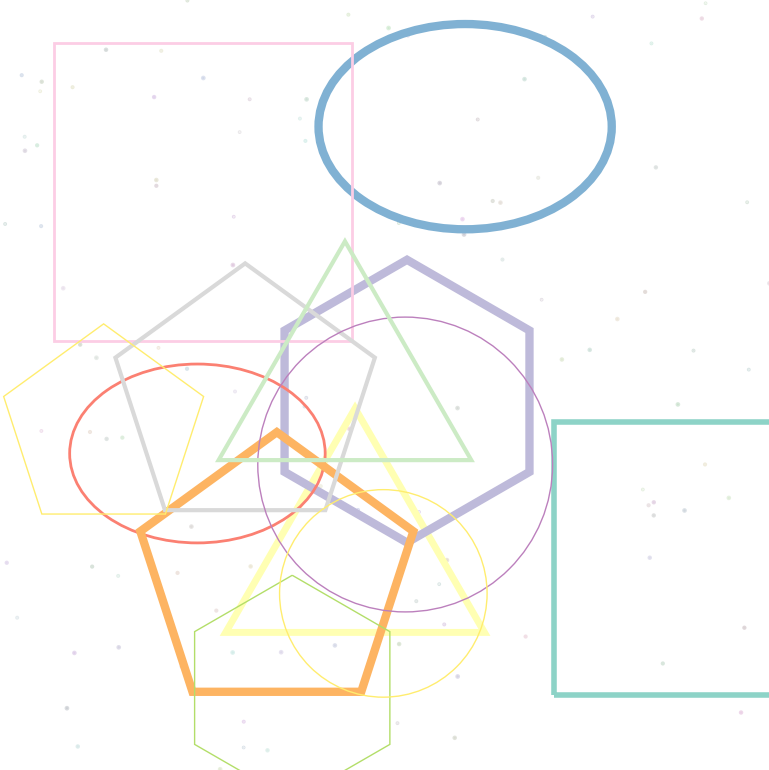[{"shape": "square", "thickness": 2, "radius": 0.89, "center": [0.897, 0.274]}, {"shape": "triangle", "thickness": 2.5, "radius": 0.97, "center": [0.461, 0.276]}, {"shape": "hexagon", "thickness": 3, "radius": 0.92, "center": [0.529, 0.479]}, {"shape": "oval", "thickness": 1, "radius": 0.83, "center": [0.256, 0.411]}, {"shape": "oval", "thickness": 3, "radius": 0.95, "center": [0.604, 0.836]}, {"shape": "pentagon", "thickness": 3, "radius": 0.93, "center": [0.36, 0.252]}, {"shape": "hexagon", "thickness": 0.5, "radius": 0.73, "center": [0.38, 0.106]}, {"shape": "square", "thickness": 1, "radius": 0.97, "center": [0.264, 0.75]}, {"shape": "pentagon", "thickness": 1.5, "radius": 0.89, "center": [0.318, 0.481]}, {"shape": "circle", "thickness": 0.5, "radius": 0.96, "center": [0.526, 0.397]}, {"shape": "triangle", "thickness": 1.5, "radius": 0.95, "center": [0.448, 0.497]}, {"shape": "pentagon", "thickness": 0.5, "radius": 0.68, "center": [0.135, 0.443]}, {"shape": "circle", "thickness": 0.5, "radius": 0.67, "center": [0.498, 0.229]}]